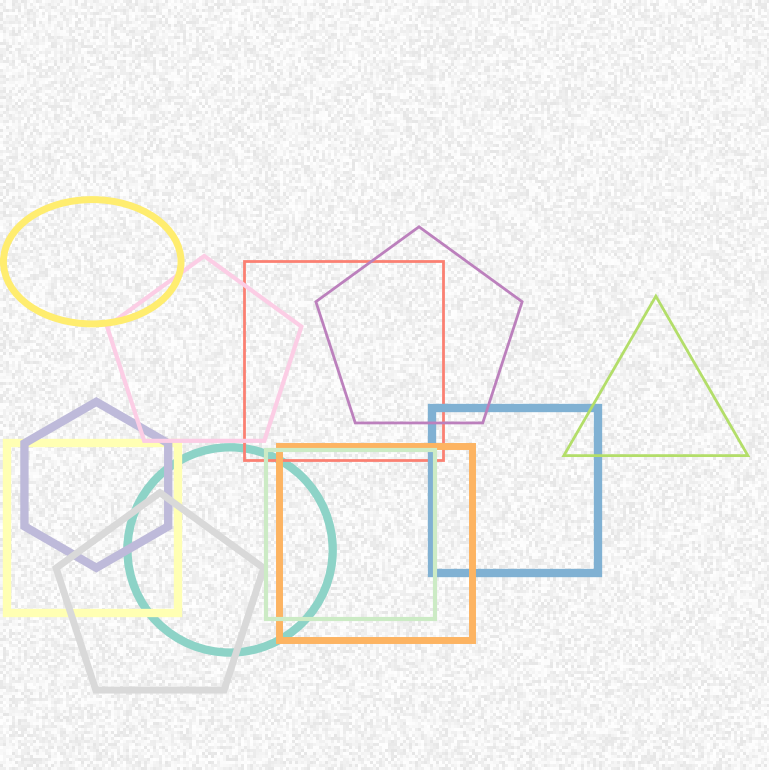[{"shape": "circle", "thickness": 3, "radius": 0.67, "center": [0.299, 0.286]}, {"shape": "square", "thickness": 3, "radius": 0.55, "center": [0.12, 0.314]}, {"shape": "hexagon", "thickness": 3, "radius": 0.54, "center": [0.125, 0.37]}, {"shape": "square", "thickness": 1, "radius": 0.65, "center": [0.446, 0.532]}, {"shape": "square", "thickness": 3, "radius": 0.54, "center": [0.668, 0.363]}, {"shape": "square", "thickness": 2.5, "radius": 0.63, "center": [0.488, 0.295]}, {"shape": "triangle", "thickness": 1, "radius": 0.69, "center": [0.852, 0.477]}, {"shape": "pentagon", "thickness": 1.5, "radius": 0.66, "center": [0.265, 0.535]}, {"shape": "pentagon", "thickness": 2.5, "radius": 0.71, "center": [0.208, 0.218]}, {"shape": "pentagon", "thickness": 1, "radius": 0.7, "center": [0.544, 0.565]}, {"shape": "square", "thickness": 1.5, "radius": 0.55, "center": [0.455, 0.305]}, {"shape": "oval", "thickness": 2.5, "radius": 0.58, "center": [0.12, 0.66]}]